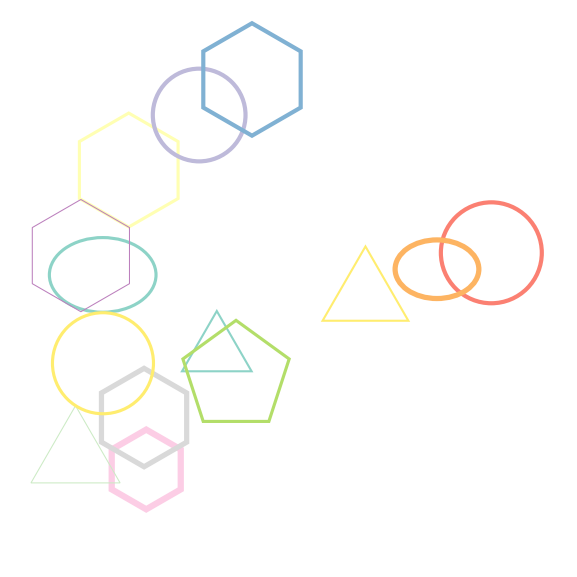[{"shape": "triangle", "thickness": 1, "radius": 0.35, "center": [0.375, 0.391]}, {"shape": "oval", "thickness": 1.5, "radius": 0.46, "center": [0.178, 0.523]}, {"shape": "hexagon", "thickness": 1.5, "radius": 0.49, "center": [0.223, 0.705]}, {"shape": "circle", "thickness": 2, "radius": 0.4, "center": [0.345, 0.8]}, {"shape": "circle", "thickness": 2, "radius": 0.44, "center": [0.851, 0.561]}, {"shape": "hexagon", "thickness": 2, "radius": 0.49, "center": [0.436, 0.862]}, {"shape": "oval", "thickness": 2.5, "radius": 0.36, "center": [0.757, 0.533]}, {"shape": "pentagon", "thickness": 1.5, "radius": 0.48, "center": [0.409, 0.348]}, {"shape": "hexagon", "thickness": 3, "radius": 0.35, "center": [0.253, 0.186]}, {"shape": "hexagon", "thickness": 2.5, "radius": 0.43, "center": [0.249, 0.276]}, {"shape": "hexagon", "thickness": 0.5, "radius": 0.49, "center": [0.14, 0.557]}, {"shape": "triangle", "thickness": 0.5, "radius": 0.45, "center": [0.131, 0.207]}, {"shape": "triangle", "thickness": 1, "radius": 0.43, "center": [0.633, 0.487]}, {"shape": "circle", "thickness": 1.5, "radius": 0.44, "center": [0.178, 0.37]}]